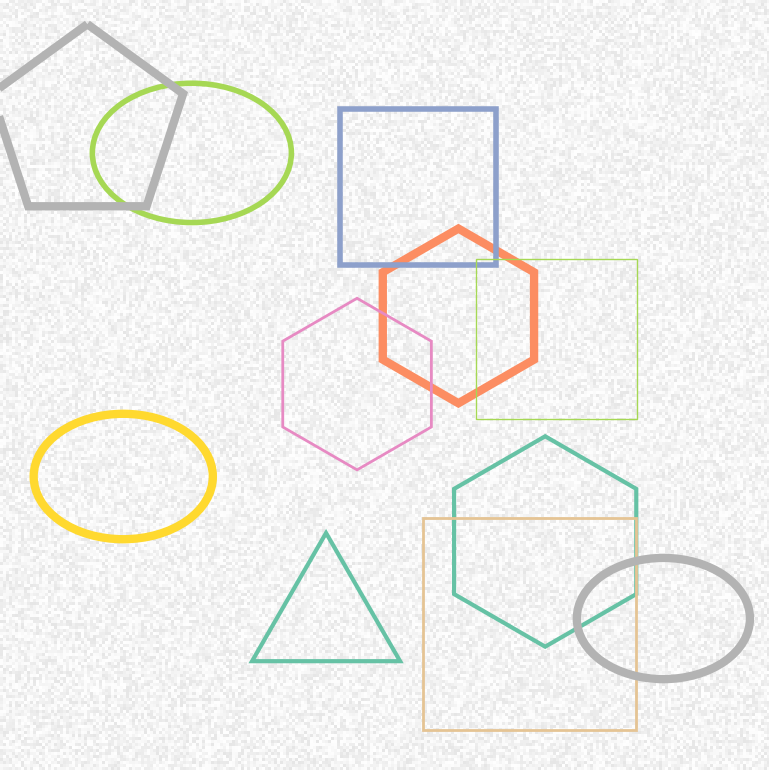[{"shape": "hexagon", "thickness": 1.5, "radius": 0.68, "center": [0.708, 0.297]}, {"shape": "triangle", "thickness": 1.5, "radius": 0.55, "center": [0.423, 0.197]}, {"shape": "hexagon", "thickness": 3, "radius": 0.57, "center": [0.595, 0.59]}, {"shape": "square", "thickness": 2, "radius": 0.51, "center": [0.543, 0.757]}, {"shape": "hexagon", "thickness": 1, "radius": 0.56, "center": [0.464, 0.501]}, {"shape": "square", "thickness": 0.5, "radius": 0.52, "center": [0.723, 0.559]}, {"shape": "oval", "thickness": 2, "radius": 0.65, "center": [0.249, 0.801]}, {"shape": "oval", "thickness": 3, "radius": 0.58, "center": [0.16, 0.381]}, {"shape": "square", "thickness": 1, "radius": 0.69, "center": [0.688, 0.19]}, {"shape": "pentagon", "thickness": 3, "radius": 0.65, "center": [0.113, 0.838]}, {"shape": "oval", "thickness": 3, "radius": 0.56, "center": [0.862, 0.197]}]